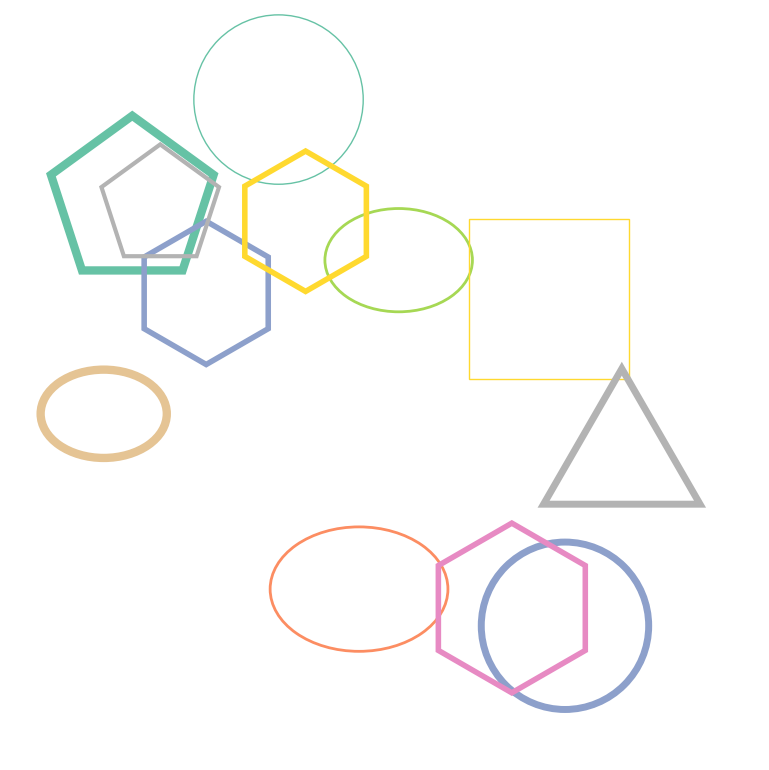[{"shape": "pentagon", "thickness": 3, "radius": 0.56, "center": [0.172, 0.739]}, {"shape": "circle", "thickness": 0.5, "radius": 0.55, "center": [0.362, 0.871]}, {"shape": "oval", "thickness": 1, "radius": 0.58, "center": [0.466, 0.235]}, {"shape": "circle", "thickness": 2.5, "radius": 0.54, "center": [0.734, 0.187]}, {"shape": "hexagon", "thickness": 2, "radius": 0.47, "center": [0.268, 0.62]}, {"shape": "hexagon", "thickness": 2, "radius": 0.55, "center": [0.665, 0.21]}, {"shape": "oval", "thickness": 1, "radius": 0.48, "center": [0.518, 0.662]}, {"shape": "square", "thickness": 0.5, "radius": 0.52, "center": [0.713, 0.611]}, {"shape": "hexagon", "thickness": 2, "radius": 0.46, "center": [0.397, 0.713]}, {"shape": "oval", "thickness": 3, "radius": 0.41, "center": [0.135, 0.463]}, {"shape": "triangle", "thickness": 2.5, "radius": 0.59, "center": [0.808, 0.404]}, {"shape": "pentagon", "thickness": 1.5, "radius": 0.4, "center": [0.208, 0.732]}]